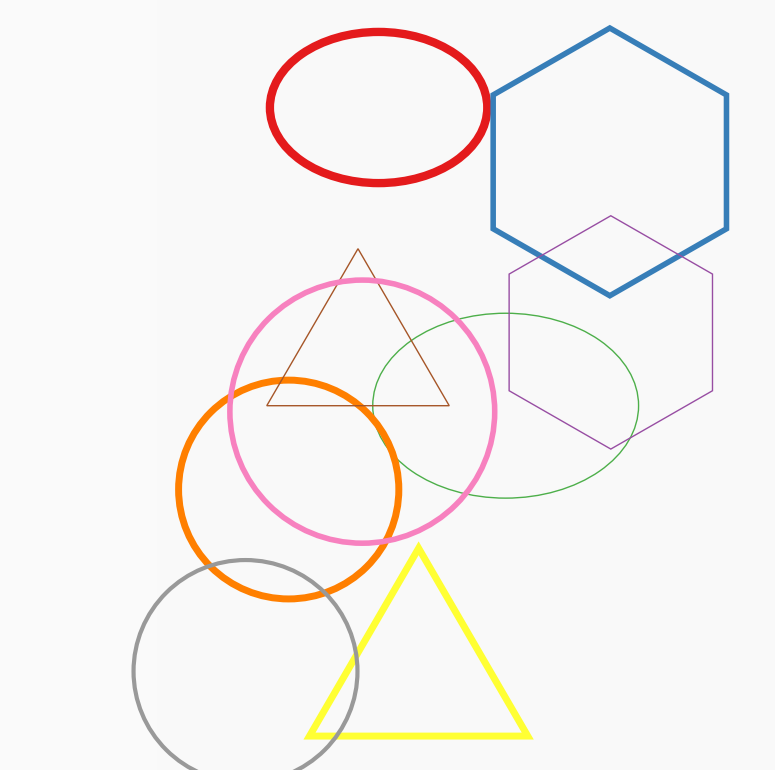[{"shape": "oval", "thickness": 3, "radius": 0.7, "center": [0.489, 0.86]}, {"shape": "hexagon", "thickness": 2, "radius": 0.87, "center": [0.787, 0.79]}, {"shape": "oval", "thickness": 0.5, "radius": 0.86, "center": [0.652, 0.473]}, {"shape": "hexagon", "thickness": 0.5, "radius": 0.76, "center": [0.788, 0.568]}, {"shape": "circle", "thickness": 2.5, "radius": 0.71, "center": [0.373, 0.364]}, {"shape": "triangle", "thickness": 2.5, "radius": 0.81, "center": [0.54, 0.125]}, {"shape": "triangle", "thickness": 0.5, "radius": 0.68, "center": [0.462, 0.541]}, {"shape": "circle", "thickness": 2, "radius": 0.85, "center": [0.467, 0.465]}, {"shape": "circle", "thickness": 1.5, "radius": 0.72, "center": [0.317, 0.128]}]